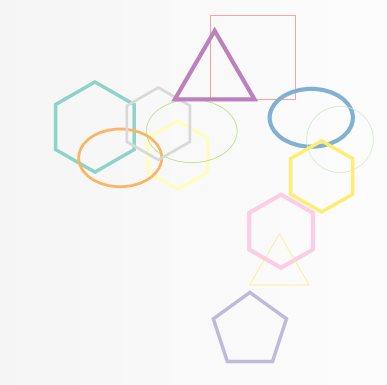[{"shape": "hexagon", "thickness": 2.5, "radius": 0.59, "center": [0.245, 0.67]}, {"shape": "hexagon", "thickness": 2, "radius": 0.44, "center": [0.459, 0.597]}, {"shape": "pentagon", "thickness": 2.5, "radius": 0.5, "center": [0.645, 0.141]}, {"shape": "square", "thickness": 0.5, "radius": 0.55, "center": [0.652, 0.852]}, {"shape": "oval", "thickness": 3, "radius": 0.54, "center": [0.803, 0.694]}, {"shape": "oval", "thickness": 2, "radius": 0.54, "center": [0.31, 0.59]}, {"shape": "oval", "thickness": 0.5, "radius": 0.59, "center": [0.495, 0.659]}, {"shape": "hexagon", "thickness": 3, "radius": 0.48, "center": [0.725, 0.4]}, {"shape": "hexagon", "thickness": 2, "radius": 0.47, "center": [0.409, 0.679]}, {"shape": "triangle", "thickness": 3, "radius": 0.59, "center": [0.554, 0.801]}, {"shape": "circle", "thickness": 0.5, "radius": 0.43, "center": [0.877, 0.638]}, {"shape": "hexagon", "thickness": 2.5, "radius": 0.46, "center": [0.83, 0.542]}, {"shape": "triangle", "thickness": 0.5, "radius": 0.44, "center": [0.721, 0.304]}]